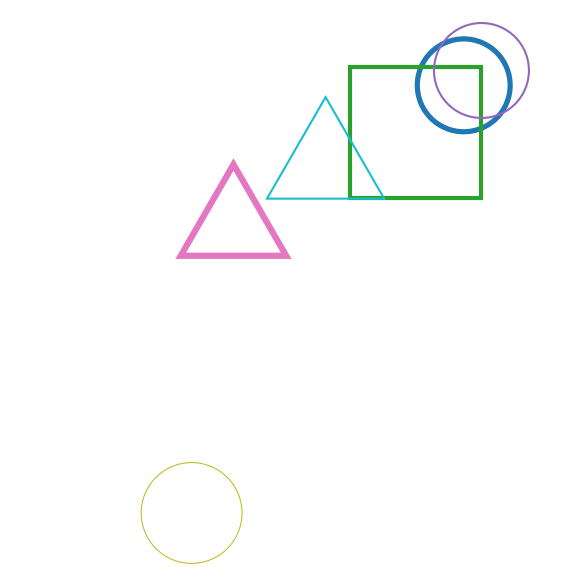[{"shape": "circle", "thickness": 2.5, "radius": 0.4, "center": [0.803, 0.851]}, {"shape": "square", "thickness": 2, "radius": 0.57, "center": [0.72, 0.77]}, {"shape": "circle", "thickness": 1, "radius": 0.41, "center": [0.834, 0.877]}, {"shape": "triangle", "thickness": 3, "radius": 0.53, "center": [0.404, 0.609]}, {"shape": "circle", "thickness": 0.5, "radius": 0.44, "center": [0.332, 0.111]}, {"shape": "triangle", "thickness": 1, "radius": 0.59, "center": [0.564, 0.714]}]